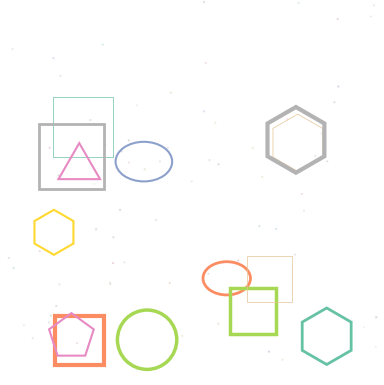[{"shape": "square", "thickness": 0.5, "radius": 0.39, "center": [0.215, 0.67]}, {"shape": "hexagon", "thickness": 2, "radius": 0.37, "center": [0.849, 0.127]}, {"shape": "square", "thickness": 3, "radius": 0.32, "center": [0.207, 0.115]}, {"shape": "oval", "thickness": 2, "radius": 0.31, "center": [0.589, 0.277]}, {"shape": "oval", "thickness": 1.5, "radius": 0.37, "center": [0.374, 0.58]}, {"shape": "triangle", "thickness": 1.5, "radius": 0.31, "center": [0.206, 0.566]}, {"shape": "pentagon", "thickness": 1.5, "radius": 0.31, "center": [0.186, 0.126]}, {"shape": "circle", "thickness": 2.5, "radius": 0.39, "center": [0.382, 0.118]}, {"shape": "square", "thickness": 2.5, "radius": 0.3, "center": [0.658, 0.192]}, {"shape": "hexagon", "thickness": 1.5, "radius": 0.29, "center": [0.14, 0.397]}, {"shape": "square", "thickness": 0.5, "radius": 0.29, "center": [0.7, 0.275]}, {"shape": "hexagon", "thickness": 0.5, "radius": 0.37, "center": [0.773, 0.629]}, {"shape": "square", "thickness": 2, "radius": 0.42, "center": [0.186, 0.594]}, {"shape": "hexagon", "thickness": 3, "radius": 0.43, "center": [0.769, 0.637]}]